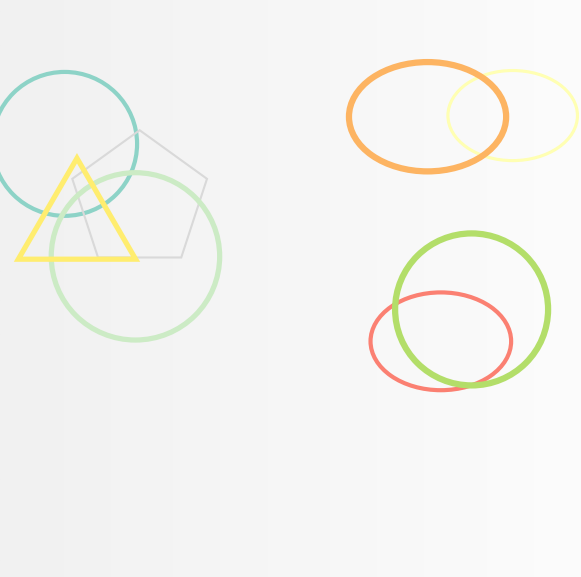[{"shape": "circle", "thickness": 2, "radius": 0.62, "center": [0.111, 0.75]}, {"shape": "oval", "thickness": 1.5, "radius": 0.56, "center": [0.882, 0.799]}, {"shape": "oval", "thickness": 2, "radius": 0.6, "center": [0.758, 0.408]}, {"shape": "oval", "thickness": 3, "radius": 0.68, "center": [0.736, 0.797]}, {"shape": "circle", "thickness": 3, "radius": 0.66, "center": [0.811, 0.463]}, {"shape": "pentagon", "thickness": 1, "radius": 0.61, "center": [0.24, 0.652]}, {"shape": "circle", "thickness": 2.5, "radius": 0.72, "center": [0.233, 0.555]}, {"shape": "triangle", "thickness": 2.5, "radius": 0.58, "center": [0.132, 0.609]}]